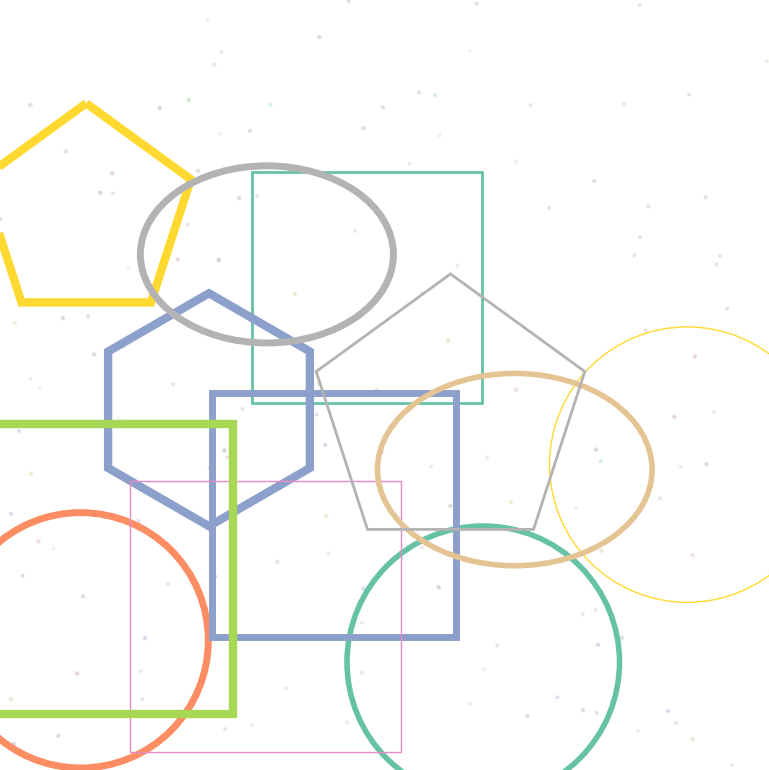[{"shape": "circle", "thickness": 2, "radius": 0.88, "center": [0.628, 0.14]}, {"shape": "square", "thickness": 1, "radius": 0.75, "center": [0.477, 0.627]}, {"shape": "circle", "thickness": 2.5, "radius": 0.83, "center": [0.105, 0.168]}, {"shape": "square", "thickness": 2.5, "radius": 0.79, "center": [0.434, 0.331]}, {"shape": "hexagon", "thickness": 3, "radius": 0.76, "center": [0.271, 0.468]}, {"shape": "square", "thickness": 0.5, "radius": 0.88, "center": [0.344, 0.199]}, {"shape": "square", "thickness": 3, "radius": 0.94, "center": [0.114, 0.261]}, {"shape": "pentagon", "thickness": 3, "radius": 0.71, "center": [0.112, 0.723]}, {"shape": "circle", "thickness": 0.5, "radius": 0.89, "center": [0.893, 0.397]}, {"shape": "oval", "thickness": 2, "radius": 0.89, "center": [0.669, 0.39]}, {"shape": "oval", "thickness": 2.5, "radius": 0.82, "center": [0.347, 0.67]}, {"shape": "pentagon", "thickness": 1, "radius": 0.92, "center": [0.585, 0.461]}]